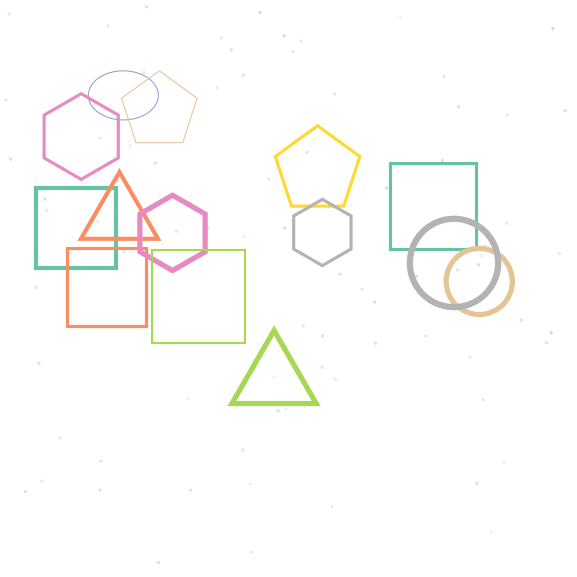[{"shape": "square", "thickness": 1.5, "radius": 0.37, "center": [0.749, 0.642]}, {"shape": "square", "thickness": 2, "radius": 0.35, "center": [0.132, 0.604]}, {"shape": "square", "thickness": 1.5, "radius": 0.34, "center": [0.184, 0.502]}, {"shape": "triangle", "thickness": 2, "radius": 0.39, "center": [0.207, 0.624]}, {"shape": "oval", "thickness": 0.5, "radius": 0.3, "center": [0.214, 0.834]}, {"shape": "hexagon", "thickness": 1.5, "radius": 0.37, "center": [0.141, 0.763]}, {"shape": "hexagon", "thickness": 2.5, "radius": 0.33, "center": [0.299, 0.596]}, {"shape": "triangle", "thickness": 2.5, "radius": 0.42, "center": [0.475, 0.343]}, {"shape": "square", "thickness": 1, "radius": 0.41, "center": [0.344, 0.486]}, {"shape": "pentagon", "thickness": 1.5, "radius": 0.38, "center": [0.55, 0.704]}, {"shape": "pentagon", "thickness": 0.5, "radius": 0.34, "center": [0.276, 0.808]}, {"shape": "circle", "thickness": 2.5, "radius": 0.29, "center": [0.83, 0.512]}, {"shape": "circle", "thickness": 3, "radius": 0.38, "center": [0.786, 0.544]}, {"shape": "hexagon", "thickness": 1.5, "radius": 0.29, "center": [0.558, 0.597]}]